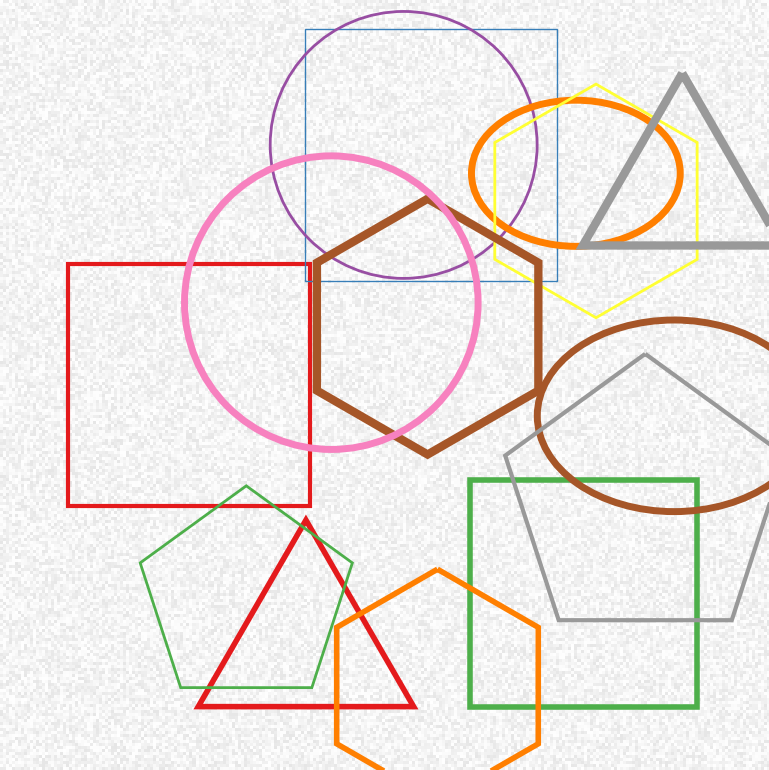[{"shape": "triangle", "thickness": 2, "radius": 0.81, "center": [0.397, 0.163]}, {"shape": "square", "thickness": 1.5, "radius": 0.79, "center": [0.245, 0.5]}, {"shape": "square", "thickness": 0.5, "radius": 0.82, "center": [0.56, 0.799]}, {"shape": "pentagon", "thickness": 1, "radius": 0.72, "center": [0.32, 0.224]}, {"shape": "square", "thickness": 2, "radius": 0.74, "center": [0.757, 0.23]}, {"shape": "circle", "thickness": 1, "radius": 0.87, "center": [0.524, 0.812]}, {"shape": "hexagon", "thickness": 2, "radius": 0.76, "center": [0.568, 0.11]}, {"shape": "oval", "thickness": 2.5, "radius": 0.68, "center": [0.748, 0.775]}, {"shape": "hexagon", "thickness": 1, "radius": 0.76, "center": [0.774, 0.739]}, {"shape": "oval", "thickness": 2.5, "radius": 0.89, "center": [0.876, 0.46]}, {"shape": "hexagon", "thickness": 3, "radius": 0.83, "center": [0.555, 0.576]}, {"shape": "circle", "thickness": 2.5, "radius": 0.95, "center": [0.43, 0.607]}, {"shape": "pentagon", "thickness": 1.5, "radius": 0.96, "center": [0.838, 0.349]}, {"shape": "triangle", "thickness": 3, "radius": 0.75, "center": [0.886, 0.756]}]